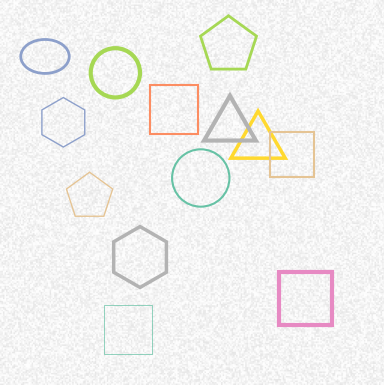[{"shape": "square", "thickness": 0.5, "radius": 0.32, "center": [0.332, 0.144]}, {"shape": "circle", "thickness": 1.5, "radius": 0.37, "center": [0.521, 0.538]}, {"shape": "square", "thickness": 1.5, "radius": 0.31, "center": [0.452, 0.716]}, {"shape": "hexagon", "thickness": 1, "radius": 0.32, "center": [0.164, 0.682]}, {"shape": "oval", "thickness": 2, "radius": 0.31, "center": [0.117, 0.853]}, {"shape": "square", "thickness": 3, "radius": 0.35, "center": [0.794, 0.225]}, {"shape": "circle", "thickness": 3, "radius": 0.32, "center": [0.3, 0.811]}, {"shape": "pentagon", "thickness": 2, "radius": 0.38, "center": [0.593, 0.882]}, {"shape": "triangle", "thickness": 2.5, "radius": 0.41, "center": [0.67, 0.63]}, {"shape": "pentagon", "thickness": 1, "radius": 0.32, "center": [0.233, 0.49]}, {"shape": "square", "thickness": 1.5, "radius": 0.29, "center": [0.758, 0.599]}, {"shape": "triangle", "thickness": 3, "radius": 0.39, "center": [0.597, 0.674]}, {"shape": "hexagon", "thickness": 2.5, "radius": 0.4, "center": [0.364, 0.332]}]